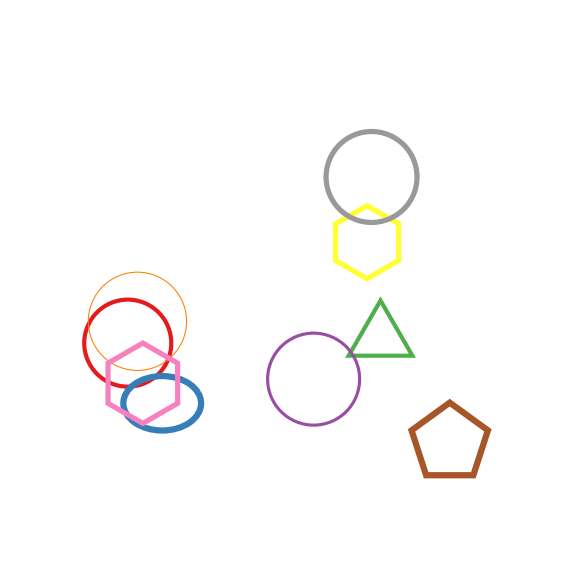[{"shape": "circle", "thickness": 2, "radius": 0.38, "center": [0.221, 0.405]}, {"shape": "oval", "thickness": 3, "radius": 0.34, "center": [0.281, 0.301]}, {"shape": "triangle", "thickness": 2, "radius": 0.32, "center": [0.659, 0.415]}, {"shape": "circle", "thickness": 1.5, "radius": 0.4, "center": [0.543, 0.343]}, {"shape": "circle", "thickness": 0.5, "radius": 0.43, "center": [0.238, 0.443]}, {"shape": "hexagon", "thickness": 2.5, "radius": 0.32, "center": [0.636, 0.58]}, {"shape": "pentagon", "thickness": 3, "radius": 0.35, "center": [0.779, 0.232]}, {"shape": "hexagon", "thickness": 2.5, "radius": 0.35, "center": [0.247, 0.336]}, {"shape": "circle", "thickness": 2.5, "radius": 0.39, "center": [0.643, 0.693]}]